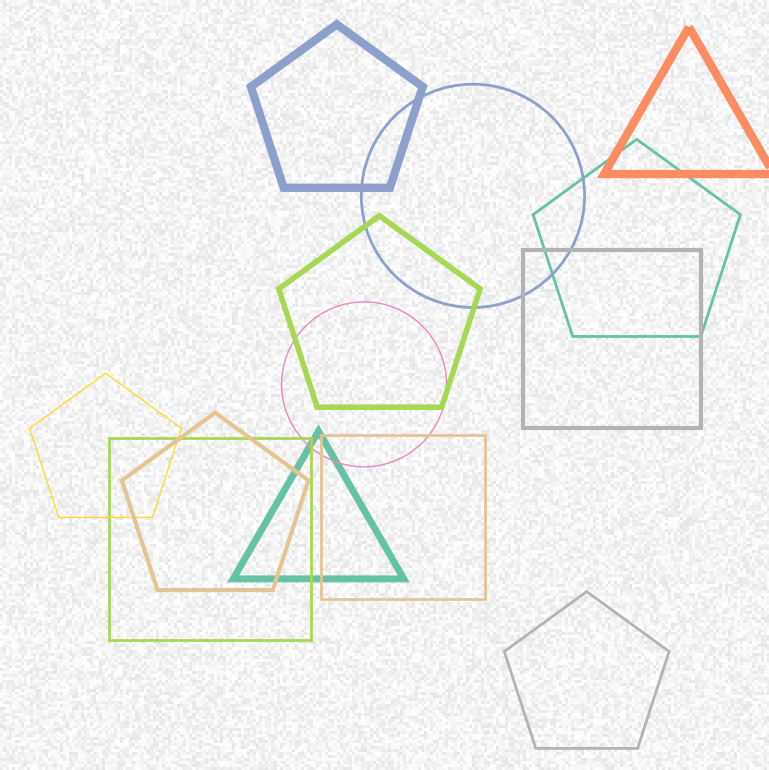[{"shape": "pentagon", "thickness": 1, "radius": 0.71, "center": [0.827, 0.678]}, {"shape": "triangle", "thickness": 2.5, "radius": 0.64, "center": [0.414, 0.312]}, {"shape": "triangle", "thickness": 3, "radius": 0.64, "center": [0.895, 0.838]}, {"shape": "pentagon", "thickness": 3, "radius": 0.59, "center": [0.437, 0.851]}, {"shape": "circle", "thickness": 1, "radius": 0.72, "center": [0.614, 0.746]}, {"shape": "circle", "thickness": 0.5, "radius": 0.54, "center": [0.473, 0.501]}, {"shape": "square", "thickness": 1, "radius": 0.65, "center": [0.273, 0.3]}, {"shape": "pentagon", "thickness": 2, "radius": 0.69, "center": [0.493, 0.582]}, {"shape": "pentagon", "thickness": 0.5, "radius": 0.52, "center": [0.137, 0.412]}, {"shape": "pentagon", "thickness": 1.5, "radius": 0.64, "center": [0.279, 0.337]}, {"shape": "square", "thickness": 1, "radius": 0.53, "center": [0.523, 0.328]}, {"shape": "pentagon", "thickness": 1, "radius": 0.56, "center": [0.762, 0.119]}, {"shape": "square", "thickness": 1.5, "radius": 0.58, "center": [0.795, 0.559]}]